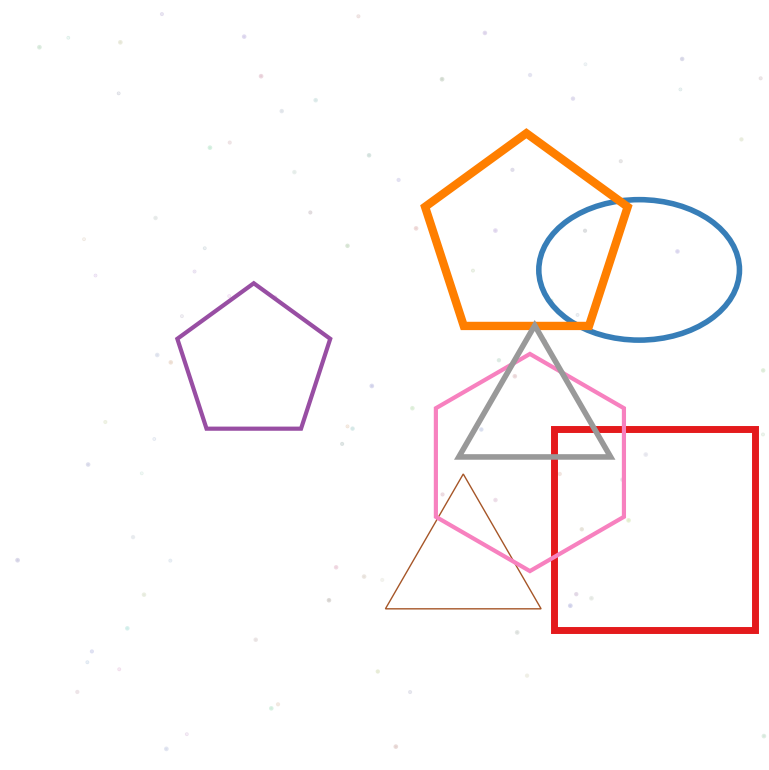[{"shape": "square", "thickness": 2.5, "radius": 0.65, "center": [0.85, 0.312]}, {"shape": "oval", "thickness": 2, "radius": 0.65, "center": [0.83, 0.65]}, {"shape": "pentagon", "thickness": 1.5, "radius": 0.52, "center": [0.33, 0.528]}, {"shape": "pentagon", "thickness": 3, "radius": 0.69, "center": [0.684, 0.689]}, {"shape": "triangle", "thickness": 0.5, "radius": 0.58, "center": [0.602, 0.268]}, {"shape": "hexagon", "thickness": 1.5, "radius": 0.71, "center": [0.688, 0.399]}, {"shape": "triangle", "thickness": 2, "radius": 0.57, "center": [0.694, 0.463]}]